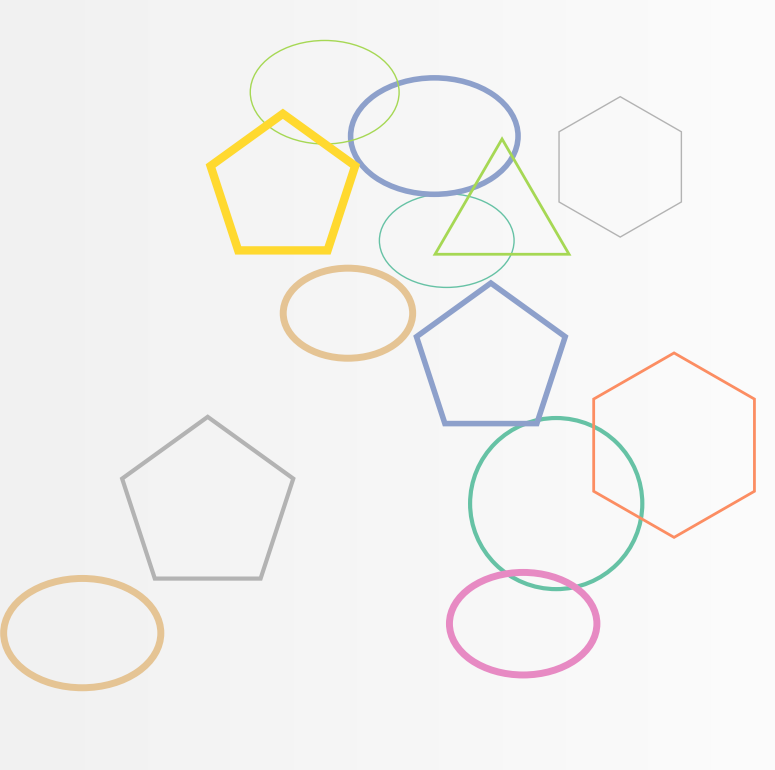[{"shape": "circle", "thickness": 1.5, "radius": 0.56, "center": [0.718, 0.346]}, {"shape": "oval", "thickness": 0.5, "radius": 0.43, "center": [0.576, 0.688]}, {"shape": "hexagon", "thickness": 1, "radius": 0.6, "center": [0.87, 0.422]}, {"shape": "oval", "thickness": 2, "radius": 0.54, "center": [0.56, 0.823]}, {"shape": "pentagon", "thickness": 2, "radius": 0.5, "center": [0.633, 0.532]}, {"shape": "oval", "thickness": 2.5, "radius": 0.48, "center": [0.675, 0.19]}, {"shape": "oval", "thickness": 0.5, "radius": 0.48, "center": [0.419, 0.88]}, {"shape": "triangle", "thickness": 1, "radius": 0.5, "center": [0.648, 0.72]}, {"shape": "pentagon", "thickness": 3, "radius": 0.49, "center": [0.365, 0.754]}, {"shape": "oval", "thickness": 2.5, "radius": 0.42, "center": [0.449, 0.593]}, {"shape": "oval", "thickness": 2.5, "radius": 0.51, "center": [0.106, 0.178]}, {"shape": "hexagon", "thickness": 0.5, "radius": 0.46, "center": [0.8, 0.783]}, {"shape": "pentagon", "thickness": 1.5, "radius": 0.58, "center": [0.268, 0.343]}]